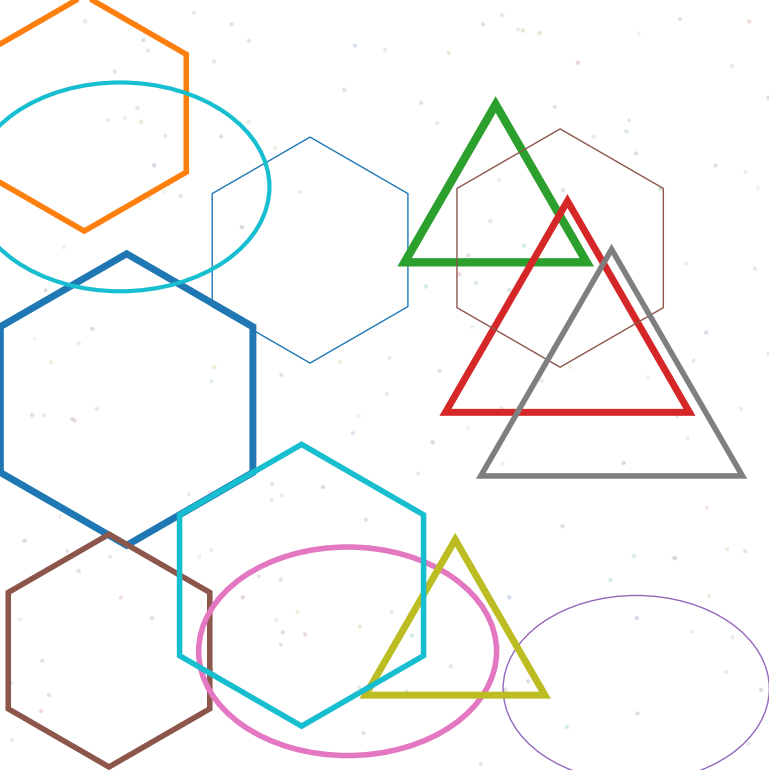[{"shape": "hexagon", "thickness": 2.5, "radius": 0.95, "center": [0.164, 0.481]}, {"shape": "hexagon", "thickness": 0.5, "radius": 0.73, "center": [0.403, 0.675]}, {"shape": "hexagon", "thickness": 2, "radius": 0.76, "center": [0.109, 0.853]}, {"shape": "triangle", "thickness": 3, "radius": 0.68, "center": [0.644, 0.728]}, {"shape": "triangle", "thickness": 2.5, "radius": 0.91, "center": [0.737, 0.556]}, {"shape": "oval", "thickness": 0.5, "radius": 0.86, "center": [0.826, 0.106]}, {"shape": "hexagon", "thickness": 2, "radius": 0.76, "center": [0.142, 0.155]}, {"shape": "hexagon", "thickness": 0.5, "radius": 0.77, "center": [0.727, 0.678]}, {"shape": "oval", "thickness": 2, "radius": 0.97, "center": [0.451, 0.154]}, {"shape": "triangle", "thickness": 2, "radius": 0.98, "center": [0.794, 0.48]}, {"shape": "triangle", "thickness": 2.5, "radius": 0.67, "center": [0.591, 0.164]}, {"shape": "oval", "thickness": 1.5, "radius": 0.97, "center": [0.156, 0.757]}, {"shape": "hexagon", "thickness": 2, "radius": 0.91, "center": [0.392, 0.24]}]